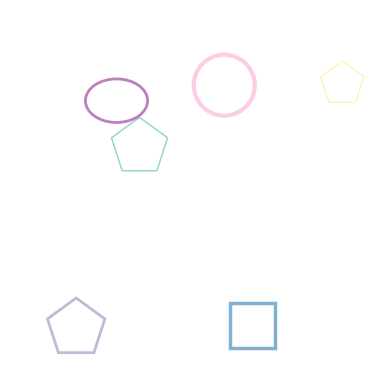[{"shape": "pentagon", "thickness": 1, "radius": 0.38, "center": [0.362, 0.618]}, {"shape": "pentagon", "thickness": 2, "radius": 0.39, "center": [0.198, 0.147]}, {"shape": "square", "thickness": 2.5, "radius": 0.29, "center": [0.656, 0.154]}, {"shape": "circle", "thickness": 3, "radius": 0.4, "center": [0.582, 0.779]}, {"shape": "oval", "thickness": 2, "radius": 0.4, "center": [0.303, 0.738]}, {"shape": "pentagon", "thickness": 0.5, "radius": 0.29, "center": [0.889, 0.782]}]